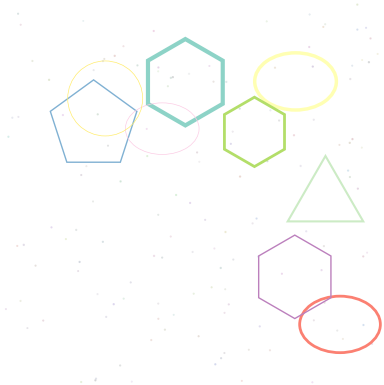[{"shape": "hexagon", "thickness": 3, "radius": 0.56, "center": [0.481, 0.786]}, {"shape": "oval", "thickness": 2.5, "radius": 0.53, "center": [0.768, 0.789]}, {"shape": "oval", "thickness": 2, "radius": 0.52, "center": [0.883, 0.157]}, {"shape": "pentagon", "thickness": 1, "radius": 0.59, "center": [0.243, 0.674]}, {"shape": "hexagon", "thickness": 2, "radius": 0.45, "center": [0.661, 0.657]}, {"shape": "oval", "thickness": 0.5, "radius": 0.48, "center": [0.421, 0.666]}, {"shape": "hexagon", "thickness": 1, "radius": 0.54, "center": [0.766, 0.281]}, {"shape": "triangle", "thickness": 1.5, "radius": 0.57, "center": [0.845, 0.482]}, {"shape": "circle", "thickness": 0.5, "radius": 0.49, "center": [0.273, 0.744]}]